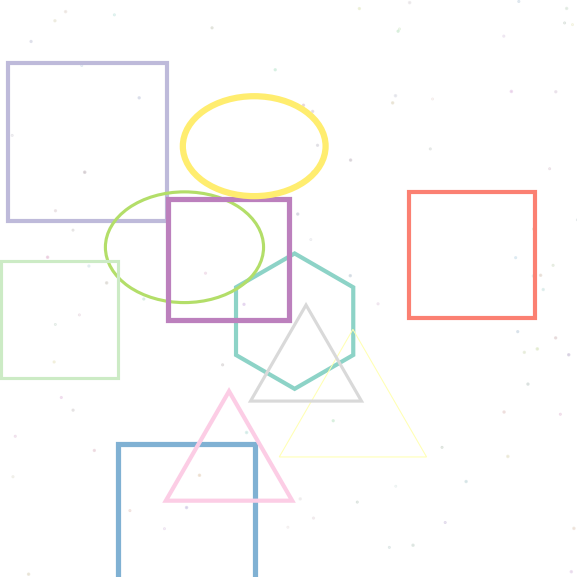[{"shape": "hexagon", "thickness": 2, "radius": 0.59, "center": [0.51, 0.443]}, {"shape": "triangle", "thickness": 0.5, "radius": 0.74, "center": [0.611, 0.282]}, {"shape": "square", "thickness": 2, "radius": 0.68, "center": [0.152, 0.753]}, {"shape": "square", "thickness": 2, "radius": 0.54, "center": [0.817, 0.558]}, {"shape": "square", "thickness": 2.5, "radius": 0.59, "center": [0.323, 0.112]}, {"shape": "oval", "thickness": 1.5, "radius": 0.68, "center": [0.319, 0.571]}, {"shape": "triangle", "thickness": 2, "radius": 0.63, "center": [0.397, 0.195]}, {"shape": "triangle", "thickness": 1.5, "radius": 0.55, "center": [0.53, 0.36]}, {"shape": "square", "thickness": 2.5, "radius": 0.52, "center": [0.396, 0.55]}, {"shape": "square", "thickness": 1.5, "radius": 0.51, "center": [0.104, 0.445]}, {"shape": "oval", "thickness": 3, "radius": 0.62, "center": [0.44, 0.746]}]